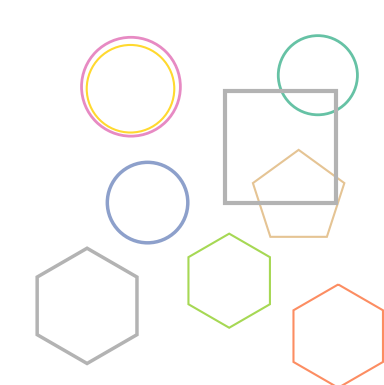[{"shape": "circle", "thickness": 2, "radius": 0.51, "center": [0.826, 0.805]}, {"shape": "hexagon", "thickness": 1.5, "radius": 0.67, "center": [0.878, 0.127]}, {"shape": "circle", "thickness": 2.5, "radius": 0.52, "center": [0.383, 0.474]}, {"shape": "circle", "thickness": 2, "radius": 0.64, "center": [0.34, 0.775]}, {"shape": "hexagon", "thickness": 1.5, "radius": 0.61, "center": [0.595, 0.271]}, {"shape": "circle", "thickness": 1.5, "radius": 0.57, "center": [0.339, 0.769]}, {"shape": "pentagon", "thickness": 1.5, "radius": 0.62, "center": [0.776, 0.486]}, {"shape": "hexagon", "thickness": 2.5, "radius": 0.75, "center": [0.226, 0.206]}, {"shape": "square", "thickness": 3, "radius": 0.72, "center": [0.729, 0.618]}]